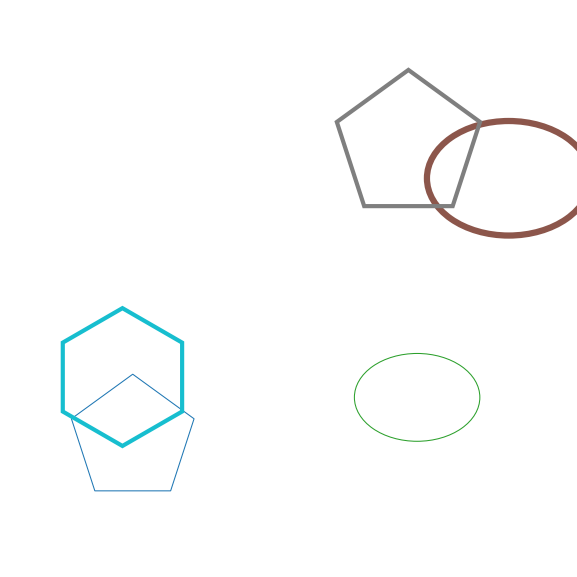[{"shape": "pentagon", "thickness": 0.5, "radius": 0.56, "center": [0.23, 0.24]}, {"shape": "oval", "thickness": 0.5, "radius": 0.54, "center": [0.722, 0.311]}, {"shape": "oval", "thickness": 3, "radius": 0.71, "center": [0.881, 0.69]}, {"shape": "pentagon", "thickness": 2, "radius": 0.65, "center": [0.707, 0.748]}, {"shape": "hexagon", "thickness": 2, "radius": 0.6, "center": [0.212, 0.346]}]